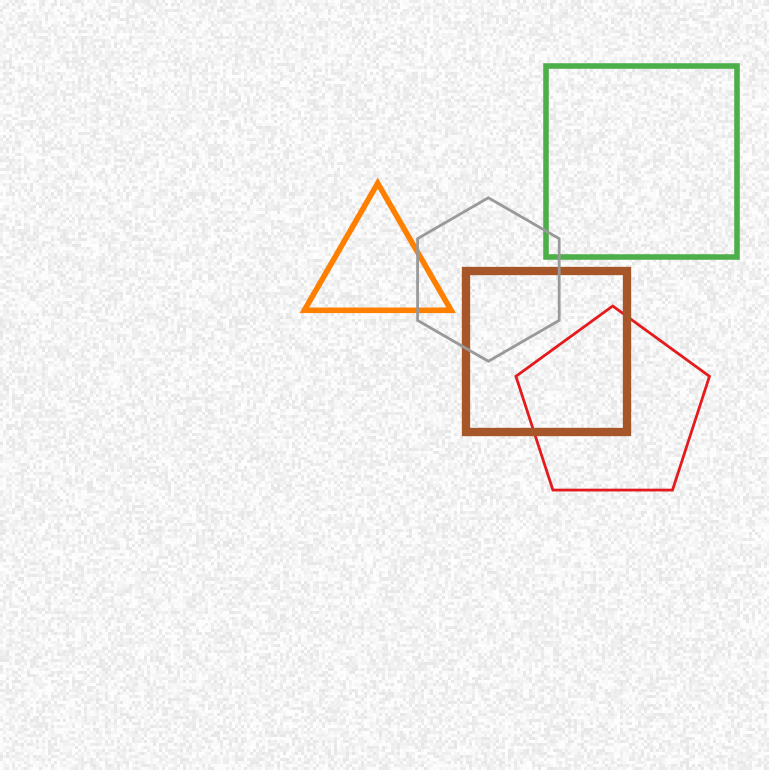[{"shape": "pentagon", "thickness": 1, "radius": 0.66, "center": [0.796, 0.47]}, {"shape": "square", "thickness": 2, "radius": 0.62, "center": [0.833, 0.79]}, {"shape": "triangle", "thickness": 2, "radius": 0.55, "center": [0.491, 0.652]}, {"shape": "square", "thickness": 3, "radius": 0.52, "center": [0.71, 0.543]}, {"shape": "hexagon", "thickness": 1, "radius": 0.53, "center": [0.634, 0.637]}]